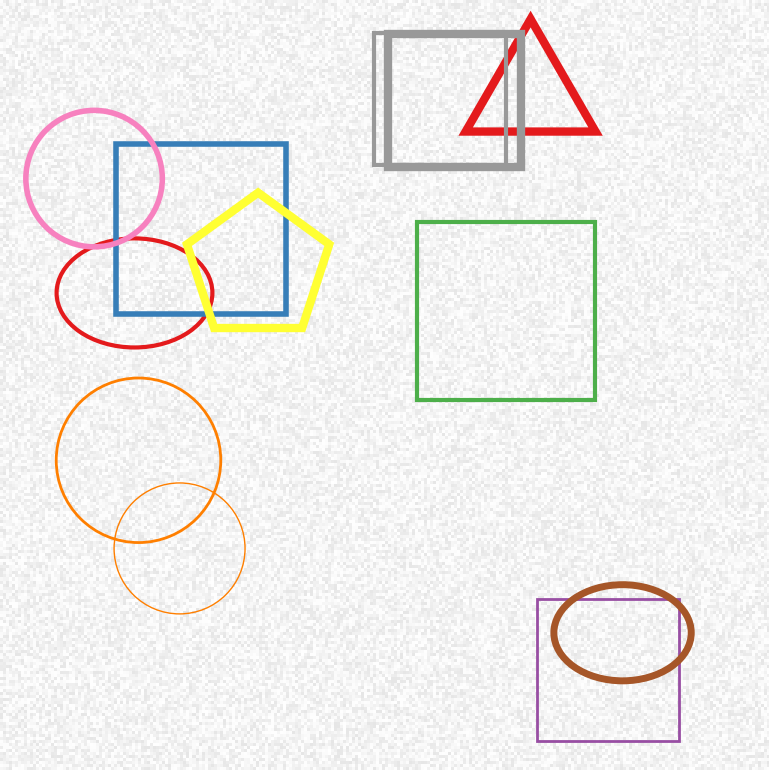[{"shape": "oval", "thickness": 1.5, "radius": 0.51, "center": [0.175, 0.62]}, {"shape": "triangle", "thickness": 3, "radius": 0.49, "center": [0.689, 0.878]}, {"shape": "square", "thickness": 2, "radius": 0.55, "center": [0.261, 0.703]}, {"shape": "square", "thickness": 1.5, "radius": 0.58, "center": [0.657, 0.596]}, {"shape": "square", "thickness": 1, "radius": 0.46, "center": [0.79, 0.13]}, {"shape": "circle", "thickness": 0.5, "radius": 0.43, "center": [0.233, 0.288]}, {"shape": "circle", "thickness": 1, "radius": 0.53, "center": [0.18, 0.402]}, {"shape": "pentagon", "thickness": 3, "radius": 0.49, "center": [0.335, 0.653]}, {"shape": "oval", "thickness": 2.5, "radius": 0.45, "center": [0.809, 0.178]}, {"shape": "circle", "thickness": 2, "radius": 0.44, "center": [0.122, 0.768]}, {"shape": "square", "thickness": 3, "radius": 0.43, "center": [0.59, 0.869]}, {"shape": "square", "thickness": 1.5, "radius": 0.43, "center": [0.571, 0.871]}]